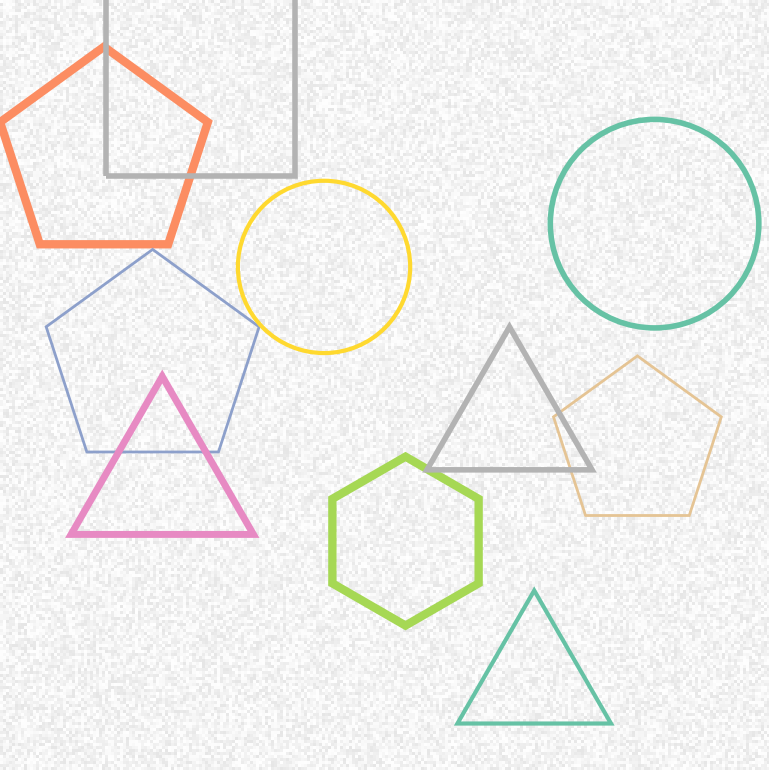[{"shape": "circle", "thickness": 2, "radius": 0.68, "center": [0.85, 0.71]}, {"shape": "triangle", "thickness": 1.5, "radius": 0.58, "center": [0.694, 0.118]}, {"shape": "pentagon", "thickness": 3, "radius": 0.71, "center": [0.135, 0.798]}, {"shape": "pentagon", "thickness": 1, "radius": 0.73, "center": [0.198, 0.531]}, {"shape": "triangle", "thickness": 2.5, "radius": 0.68, "center": [0.211, 0.374]}, {"shape": "hexagon", "thickness": 3, "radius": 0.55, "center": [0.527, 0.297]}, {"shape": "circle", "thickness": 1.5, "radius": 0.56, "center": [0.421, 0.653]}, {"shape": "pentagon", "thickness": 1, "radius": 0.57, "center": [0.828, 0.423]}, {"shape": "triangle", "thickness": 2, "radius": 0.62, "center": [0.662, 0.452]}, {"shape": "square", "thickness": 2, "radius": 0.61, "center": [0.26, 0.894]}]